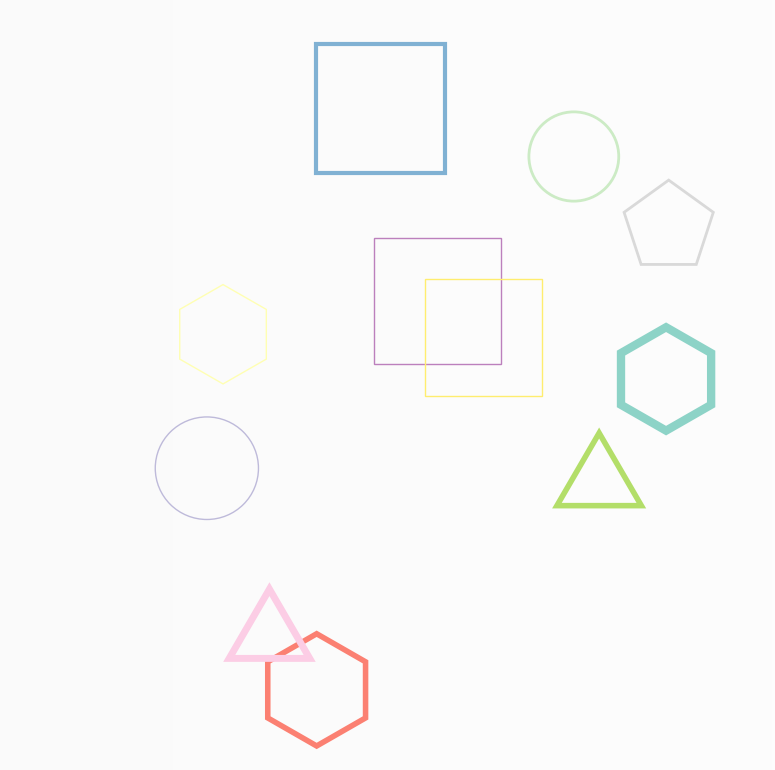[{"shape": "hexagon", "thickness": 3, "radius": 0.34, "center": [0.859, 0.508]}, {"shape": "hexagon", "thickness": 0.5, "radius": 0.32, "center": [0.288, 0.566]}, {"shape": "circle", "thickness": 0.5, "radius": 0.33, "center": [0.267, 0.392]}, {"shape": "hexagon", "thickness": 2, "radius": 0.36, "center": [0.409, 0.104]}, {"shape": "square", "thickness": 1.5, "radius": 0.42, "center": [0.491, 0.859]}, {"shape": "triangle", "thickness": 2, "radius": 0.31, "center": [0.773, 0.375]}, {"shape": "triangle", "thickness": 2.5, "radius": 0.3, "center": [0.348, 0.175]}, {"shape": "pentagon", "thickness": 1, "radius": 0.3, "center": [0.863, 0.706]}, {"shape": "square", "thickness": 0.5, "radius": 0.41, "center": [0.565, 0.609]}, {"shape": "circle", "thickness": 1, "radius": 0.29, "center": [0.74, 0.797]}, {"shape": "square", "thickness": 0.5, "radius": 0.38, "center": [0.624, 0.562]}]